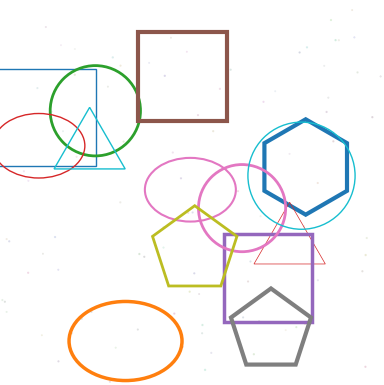[{"shape": "hexagon", "thickness": 3, "radius": 0.62, "center": [0.794, 0.566]}, {"shape": "square", "thickness": 1, "radius": 0.63, "center": [0.122, 0.695]}, {"shape": "oval", "thickness": 2.5, "radius": 0.73, "center": [0.326, 0.114]}, {"shape": "circle", "thickness": 2, "radius": 0.59, "center": [0.248, 0.712]}, {"shape": "triangle", "thickness": 0.5, "radius": 0.54, "center": [0.752, 0.368]}, {"shape": "oval", "thickness": 1, "radius": 0.6, "center": [0.101, 0.621]}, {"shape": "square", "thickness": 2.5, "radius": 0.57, "center": [0.695, 0.278]}, {"shape": "square", "thickness": 3, "radius": 0.58, "center": [0.474, 0.801]}, {"shape": "circle", "thickness": 2, "radius": 0.57, "center": [0.629, 0.459]}, {"shape": "oval", "thickness": 1.5, "radius": 0.59, "center": [0.494, 0.507]}, {"shape": "pentagon", "thickness": 3, "radius": 0.55, "center": [0.704, 0.141]}, {"shape": "pentagon", "thickness": 2, "radius": 0.58, "center": [0.506, 0.35]}, {"shape": "triangle", "thickness": 1, "radius": 0.53, "center": [0.233, 0.615]}, {"shape": "circle", "thickness": 1, "radius": 0.7, "center": [0.783, 0.544]}]